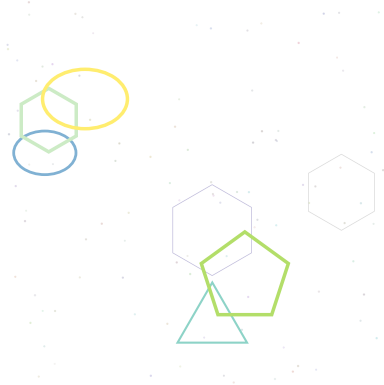[{"shape": "triangle", "thickness": 1.5, "radius": 0.52, "center": [0.551, 0.162]}, {"shape": "hexagon", "thickness": 0.5, "radius": 0.59, "center": [0.551, 0.402]}, {"shape": "oval", "thickness": 2, "radius": 0.4, "center": [0.116, 0.603]}, {"shape": "pentagon", "thickness": 2.5, "radius": 0.59, "center": [0.636, 0.279]}, {"shape": "hexagon", "thickness": 0.5, "radius": 0.49, "center": [0.887, 0.501]}, {"shape": "hexagon", "thickness": 2.5, "radius": 0.41, "center": [0.127, 0.688]}, {"shape": "oval", "thickness": 2.5, "radius": 0.55, "center": [0.221, 0.743]}]